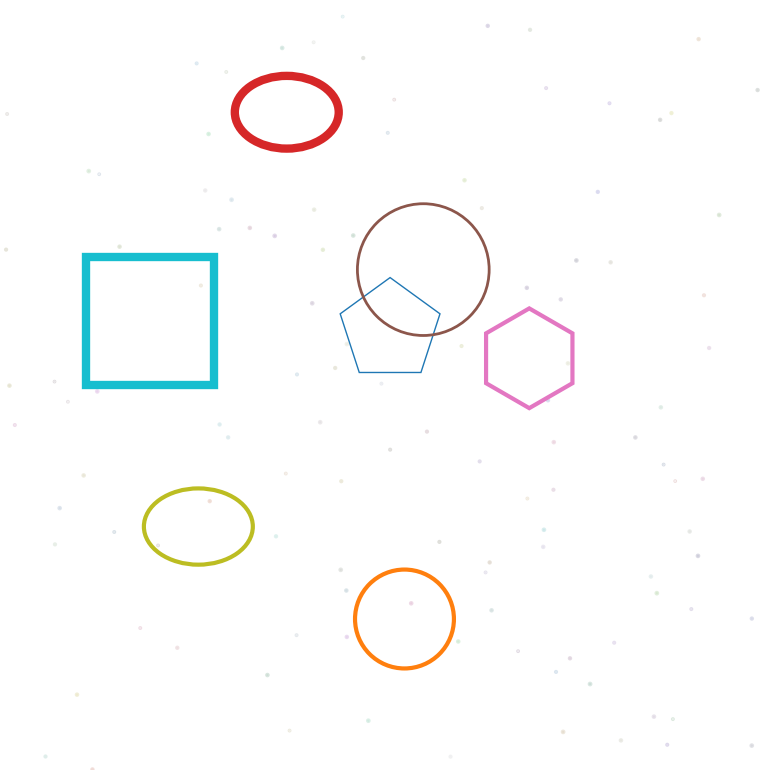[{"shape": "pentagon", "thickness": 0.5, "radius": 0.34, "center": [0.507, 0.571]}, {"shape": "circle", "thickness": 1.5, "radius": 0.32, "center": [0.525, 0.196]}, {"shape": "oval", "thickness": 3, "radius": 0.34, "center": [0.372, 0.854]}, {"shape": "circle", "thickness": 1, "radius": 0.43, "center": [0.55, 0.65]}, {"shape": "hexagon", "thickness": 1.5, "radius": 0.32, "center": [0.687, 0.535]}, {"shape": "oval", "thickness": 1.5, "radius": 0.35, "center": [0.258, 0.316]}, {"shape": "square", "thickness": 3, "radius": 0.42, "center": [0.195, 0.583]}]